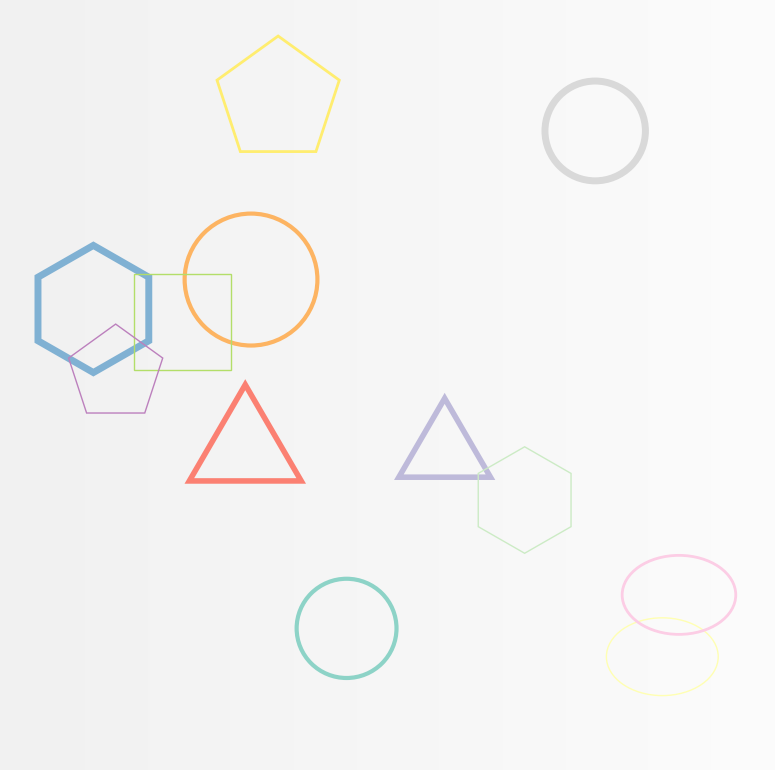[{"shape": "circle", "thickness": 1.5, "radius": 0.32, "center": [0.447, 0.184]}, {"shape": "oval", "thickness": 0.5, "radius": 0.36, "center": [0.855, 0.147]}, {"shape": "triangle", "thickness": 2, "radius": 0.34, "center": [0.574, 0.414]}, {"shape": "triangle", "thickness": 2, "radius": 0.42, "center": [0.316, 0.417]}, {"shape": "hexagon", "thickness": 2.5, "radius": 0.41, "center": [0.12, 0.599]}, {"shape": "circle", "thickness": 1.5, "radius": 0.43, "center": [0.324, 0.637]}, {"shape": "square", "thickness": 0.5, "radius": 0.31, "center": [0.235, 0.582]}, {"shape": "oval", "thickness": 1, "radius": 0.37, "center": [0.876, 0.227]}, {"shape": "circle", "thickness": 2.5, "radius": 0.32, "center": [0.768, 0.83]}, {"shape": "pentagon", "thickness": 0.5, "radius": 0.32, "center": [0.149, 0.515]}, {"shape": "hexagon", "thickness": 0.5, "radius": 0.35, "center": [0.677, 0.351]}, {"shape": "pentagon", "thickness": 1, "radius": 0.41, "center": [0.359, 0.87]}]